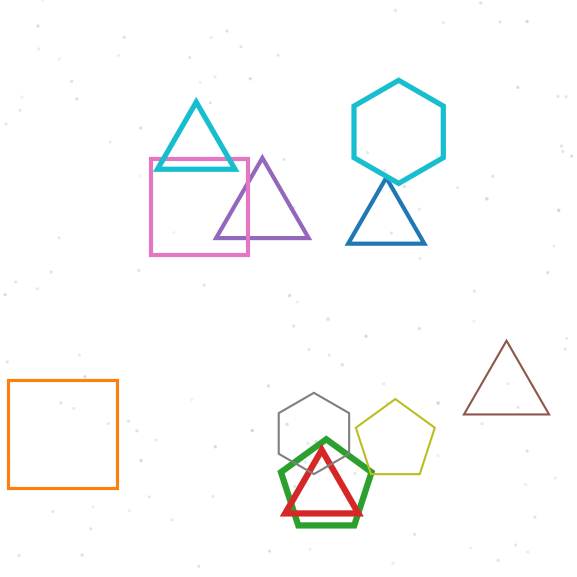[{"shape": "triangle", "thickness": 2, "radius": 0.38, "center": [0.669, 0.615]}, {"shape": "square", "thickness": 1.5, "radius": 0.47, "center": [0.108, 0.248]}, {"shape": "pentagon", "thickness": 3, "radius": 0.41, "center": [0.565, 0.156]}, {"shape": "triangle", "thickness": 3, "radius": 0.37, "center": [0.557, 0.147]}, {"shape": "triangle", "thickness": 2, "radius": 0.46, "center": [0.454, 0.633]}, {"shape": "triangle", "thickness": 1, "radius": 0.43, "center": [0.877, 0.324]}, {"shape": "square", "thickness": 2, "radius": 0.42, "center": [0.346, 0.64]}, {"shape": "hexagon", "thickness": 1, "radius": 0.35, "center": [0.544, 0.249]}, {"shape": "pentagon", "thickness": 1, "radius": 0.36, "center": [0.685, 0.236]}, {"shape": "triangle", "thickness": 2.5, "radius": 0.39, "center": [0.34, 0.745]}, {"shape": "hexagon", "thickness": 2.5, "radius": 0.45, "center": [0.69, 0.771]}]